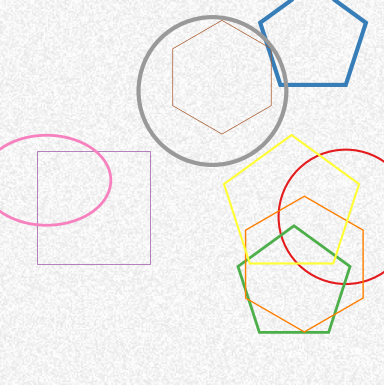[{"shape": "circle", "thickness": 1.5, "radius": 0.87, "center": [0.898, 0.437]}, {"shape": "pentagon", "thickness": 3, "radius": 0.72, "center": [0.813, 0.896]}, {"shape": "pentagon", "thickness": 2, "radius": 0.77, "center": [0.764, 0.261]}, {"shape": "square", "thickness": 0.5, "radius": 0.73, "center": [0.243, 0.462]}, {"shape": "hexagon", "thickness": 1, "radius": 0.88, "center": [0.791, 0.314]}, {"shape": "pentagon", "thickness": 1.5, "radius": 0.92, "center": [0.757, 0.465]}, {"shape": "hexagon", "thickness": 0.5, "radius": 0.74, "center": [0.577, 0.799]}, {"shape": "oval", "thickness": 2, "radius": 0.83, "center": [0.121, 0.532]}, {"shape": "circle", "thickness": 3, "radius": 0.96, "center": [0.552, 0.764]}]